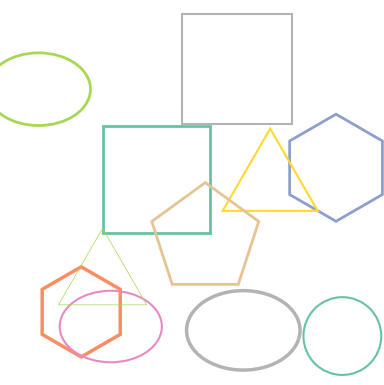[{"shape": "circle", "thickness": 1.5, "radius": 0.5, "center": [0.889, 0.127]}, {"shape": "square", "thickness": 2, "radius": 0.69, "center": [0.406, 0.534]}, {"shape": "hexagon", "thickness": 2.5, "radius": 0.59, "center": [0.211, 0.19]}, {"shape": "hexagon", "thickness": 2, "radius": 0.7, "center": [0.873, 0.564]}, {"shape": "oval", "thickness": 1.5, "radius": 0.66, "center": [0.288, 0.152]}, {"shape": "oval", "thickness": 2, "radius": 0.67, "center": [0.1, 0.768]}, {"shape": "triangle", "thickness": 0.5, "radius": 0.66, "center": [0.266, 0.275]}, {"shape": "triangle", "thickness": 1.5, "radius": 0.71, "center": [0.702, 0.523]}, {"shape": "pentagon", "thickness": 2, "radius": 0.73, "center": [0.533, 0.38]}, {"shape": "square", "thickness": 1.5, "radius": 0.71, "center": [0.616, 0.82]}, {"shape": "oval", "thickness": 2.5, "radius": 0.74, "center": [0.632, 0.142]}]